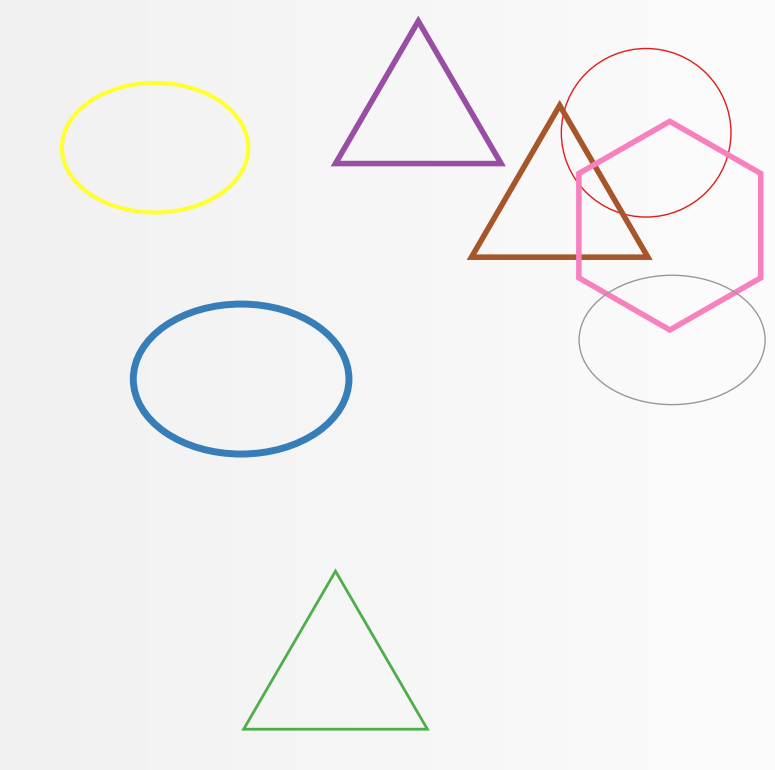[{"shape": "circle", "thickness": 0.5, "radius": 0.55, "center": [0.834, 0.828]}, {"shape": "oval", "thickness": 2.5, "radius": 0.7, "center": [0.311, 0.508]}, {"shape": "triangle", "thickness": 1, "radius": 0.68, "center": [0.433, 0.121]}, {"shape": "triangle", "thickness": 2, "radius": 0.62, "center": [0.54, 0.849]}, {"shape": "oval", "thickness": 1.5, "radius": 0.6, "center": [0.2, 0.808]}, {"shape": "triangle", "thickness": 2, "radius": 0.66, "center": [0.722, 0.732]}, {"shape": "hexagon", "thickness": 2, "radius": 0.68, "center": [0.864, 0.707]}, {"shape": "oval", "thickness": 0.5, "radius": 0.6, "center": [0.867, 0.558]}]